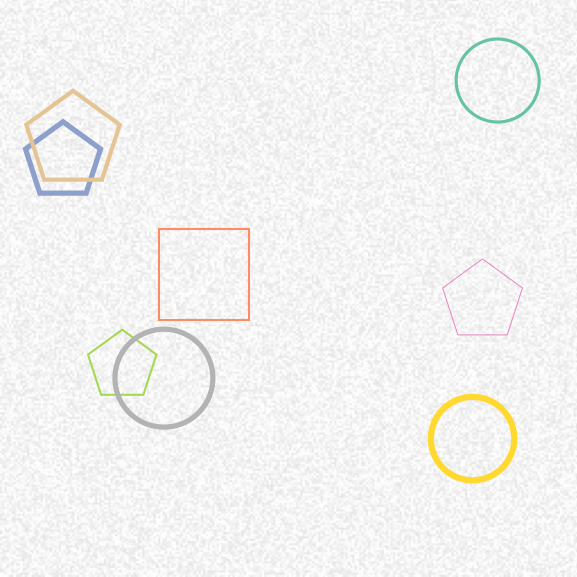[{"shape": "circle", "thickness": 1.5, "radius": 0.36, "center": [0.862, 0.86]}, {"shape": "square", "thickness": 1, "radius": 0.39, "center": [0.353, 0.524]}, {"shape": "pentagon", "thickness": 2.5, "radius": 0.34, "center": [0.109, 0.72]}, {"shape": "pentagon", "thickness": 0.5, "radius": 0.36, "center": [0.836, 0.478]}, {"shape": "pentagon", "thickness": 1, "radius": 0.31, "center": [0.212, 0.366]}, {"shape": "circle", "thickness": 3, "radius": 0.36, "center": [0.818, 0.24]}, {"shape": "pentagon", "thickness": 2, "radius": 0.43, "center": [0.126, 0.757]}, {"shape": "circle", "thickness": 2.5, "radius": 0.42, "center": [0.284, 0.344]}]